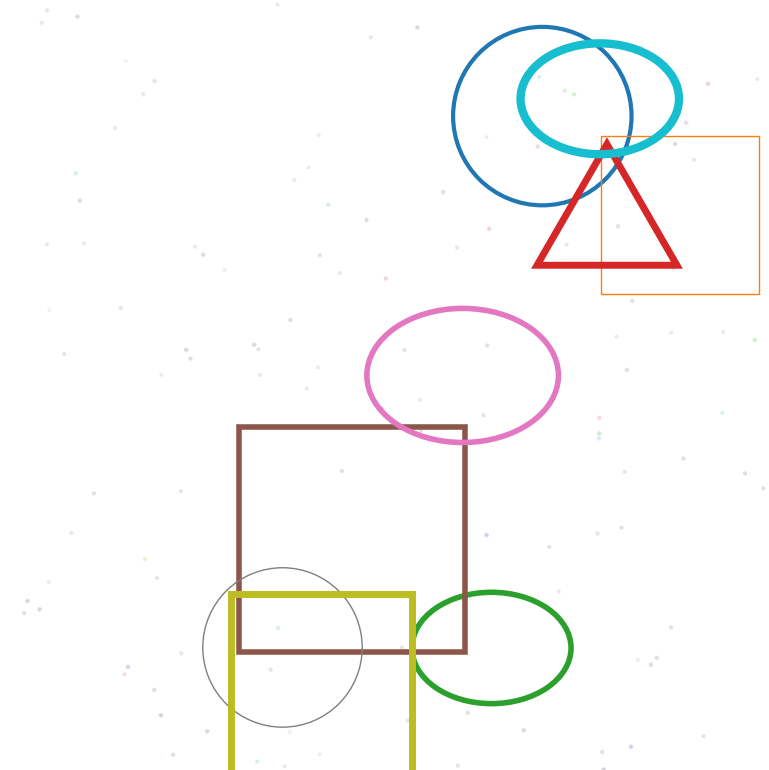[{"shape": "circle", "thickness": 1.5, "radius": 0.58, "center": [0.704, 0.849]}, {"shape": "square", "thickness": 0.5, "radius": 0.51, "center": [0.883, 0.721]}, {"shape": "oval", "thickness": 2, "radius": 0.52, "center": [0.638, 0.158]}, {"shape": "triangle", "thickness": 2.5, "radius": 0.52, "center": [0.788, 0.708]}, {"shape": "square", "thickness": 2, "radius": 0.73, "center": [0.457, 0.299]}, {"shape": "oval", "thickness": 2, "radius": 0.62, "center": [0.601, 0.512]}, {"shape": "circle", "thickness": 0.5, "radius": 0.52, "center": [0.367, 0.159]}, {"shape": "square", "thickness": 2.5, "radius": 0.59, "center": [0.417, 0.111]}, {"shape": "oval", "thickness": 3, "radius": 0.51, "center": [0.779, 0.872]}]